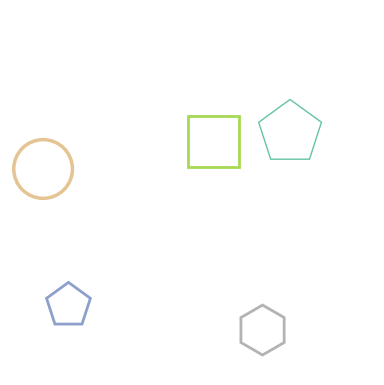[{"shape": "pentagon", "thickness": 1, "radius": 0.43, "center": [0.753, 0.656]}, {"shape": "pentagon", "thickness": 2, "radius": 0.3, "center": [0.178, 0.207]}, {"shape": "square", "thickness": 2, "radius": 0.33, "center": [0.554, 0.633]}, {"shape": "circle", "thickness": 2.5, "radius": 0.38, "center": [0.112, 0.561]}, {"shape": "hexagon", "thickness": 2, "radius": 0.32, "center": [0.682, 0.143]}]